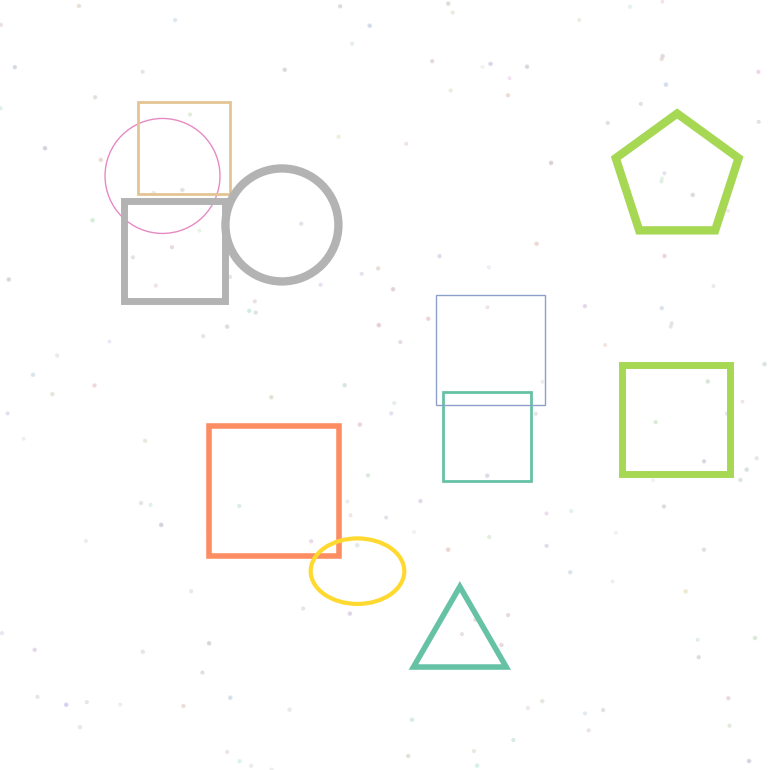[{"shape": "square", "thickness": 1, "radius": 0.29, "center": [0.633, 0.433]}, {"shape": "triangle", "thickness": 2, "radius": 0.35, "center": [0.597, 0.169]}, {"shape": "square", "thickness": 2, "radius": 0.42, "center": [0.355, 0.362]}, {"shape": "square", "thickness": 0.5, "radius": 0.36, "center": [0.637, 0.545]}, {"shape": "circle", "thickness": 0.5, "radius": 0.37, "center": [0.211, 0.771]}, {"shape": "square", "thickness": 2.5, "radius": 0.35, "center": [0.878, 0.455]}, {"shape": "pentagon", "thickness": 3, "radius": 0.42, "center": [0.879, 0.769]}, {"shape": "oval", "thickness": 1.5, "radius": 0.3, "center": [0.464, 0.258]}, {"shape": "square", "thickness": 1, "radius": 0.3, "center": [0.239, 0.808]}, {"shape": "circle", "thickness": 3, "radius": 0.37, "center": [0.366, 0.708]}, {"shape": "square", "thickness": 2.5, "radius": 0.33, "center": [0.227, 0.674]}]